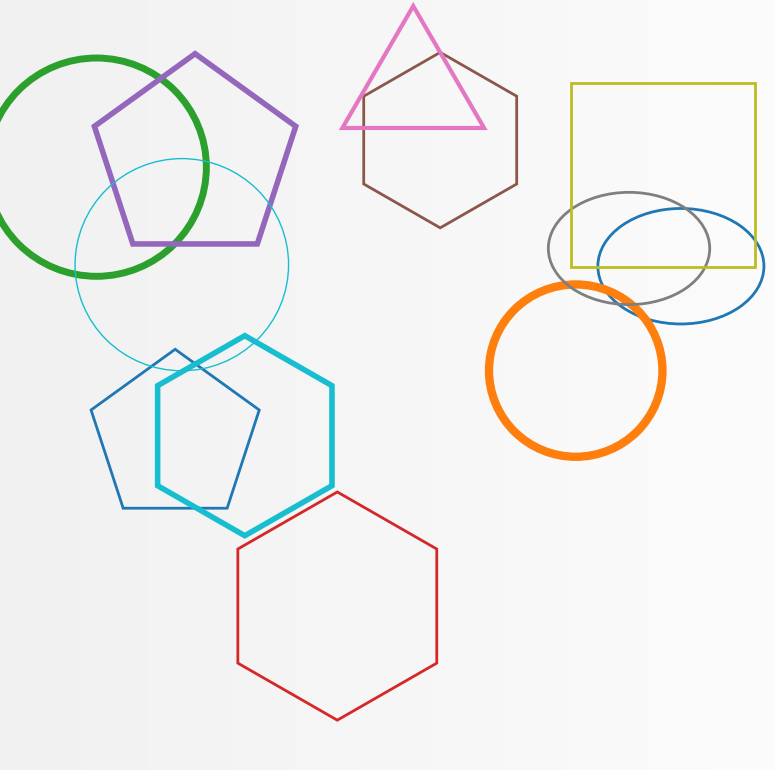[{"shape": "oval", "thickness": 1, "radius": 0.54, "center": [0.879, 0.654]}, {"shape": "pentagon", "thickness": 1, "radius": 0.57, "center": [0.226, 0.432]}, {"shape": "circle", "thickness": 3, "radius": 0.56, "center": [0.743, 0.519]}, {"shape": "circle", "thickness": 2.5, "radius": 0.71, "center": [0.125, 0.783]}, {"shape": "hexagon", "thickness": 1, "radius": 0.74, "center": [0.435, 0.213]}, {"shape": "pentagon", "thickness": 2, "radius": 0.68, "center": [0.252, 0.794]}, {"shape": "hexagon", "thickness": 1, "radius": 0.57, "center": [0.568, 0.818]}, {"shape": "triangle", "thickness": 1.5, "radius": 0.53, "center": [0.533, 0.887]}, {"shape": "oval", "thickness": 1, "radius": 0.52, "center": [0.812, 0.677]}, {"shape": "square", "thickness": 1, "radius": 0.6, "center": [0.856, 0.773]}, {"shape": "hexagon", "thickness": 2, "radius": 0.65, "center": [0.316, 0.434]}, {"shape": "circle", "thickness": 0.5, "radius": 0.69, "center": [0.235, 0.656]}]